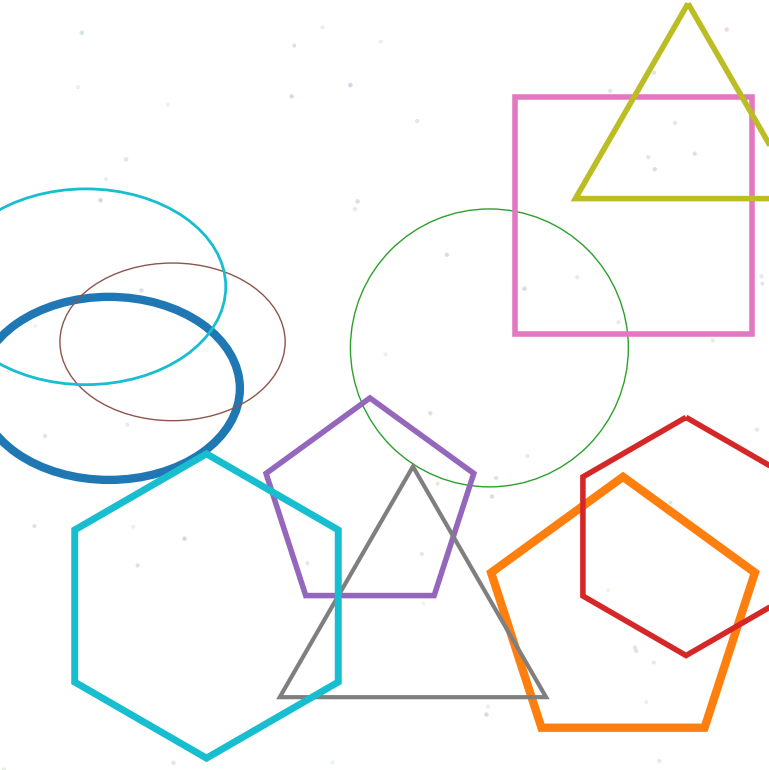[{"shape": "oval", "thickness": 3, "radius": 0.85, "center": [0.142, 0.496]}, {"shape": "pentagon", "thickness": 3, "radius": 0.9, "center": [0.809, 0.201]}, {"shape": "circle", "thickness": 0.5, "radius": 0.9, "center": [0.636, 0.548]}, {"shape": "hexagon", "thickness": 2, "radius": 0.77, "center": [0.891, 0.303]}, {"shape": "pentagon", "thickness": 2, "radius": 0.71, "center": [0.48, 0.341]}, {"shape": "oval", "thickness": 0.5, "radius": 0.73, "center": [0.224, 0.556]}, {"shape": "square", "thickness": 2, "radius": 0.77, "center": [0.823, 0.72]}, {"shape": "triangle", "thickness": 1.5, "radius": 1.0, "center": [0.536, 0.194]}, {"shape": "triangle", "thickness": 2, "radius": 0.84, "center": [0.894, 0.827]}, {"shape": "hexagon", "thickness": 2.5, "radius": 0.99, "center": [0.268, 0.213]}, {"shape": "oval", "thickness": 1, "radius": 0.91, "center": [0.112, 0.628]}]